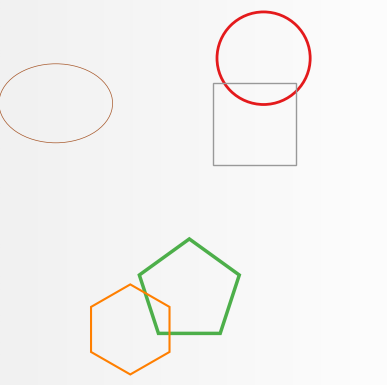[{"shape": "circle", "thickness": 2, "radius": 0.6, "center": [0.68, 0.849]}, {"shape": "pentagon", "thickness": 2.5, "radius": 0.68, "center": [0.489, 0.244]}, {"shape": "hexagon", "thickness": 1.5, "radius": 0.58, "center": [0.336, 0.144]}, {"shape": "oval", "thickness": 0.5, "radius": 0.73, "center": [0.144, 0.732]}, {"shape": "square", "thickness": 1, "radius": 0.53, "center": [0.656, 0.678]}]